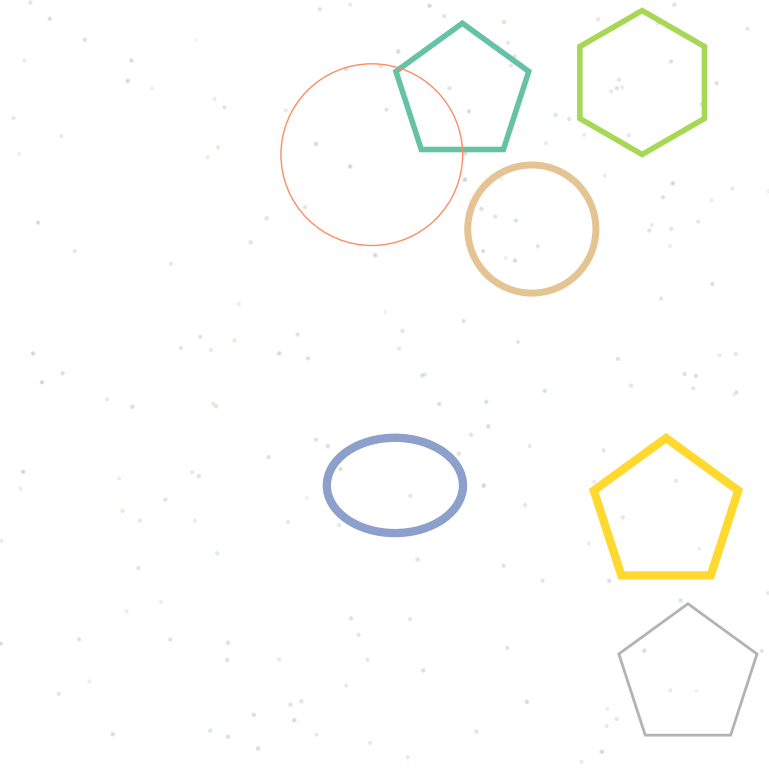[{"shape": "pentagon", "thickness": 2, "radius": 0.45, "center": [0.6, 0.879]}, {"shape": "circle", "thickness": 0.5, "radius": 0.59, "center": [0.483, 0.799]}, {"shape": "oval", "thickness": 3, "radius": 0.44, "center": [0.513, 0.37]}, {"shape": "hexagon", "thickness": 2, "radius": 0.47, "center": [0.834, 0.893]}, {"shape": "pentagon", "thickness": 3, "radius": 0.49, "center": [0.865, 0.332]}, {"shape": "circle", "thickness": 2.5, "radius": 0.42, "center": [0.691, 0.703]}, {"shape": "pentagon", "thickness": 1, "radius": 0.47, "center": [0.893, 0.122]}]